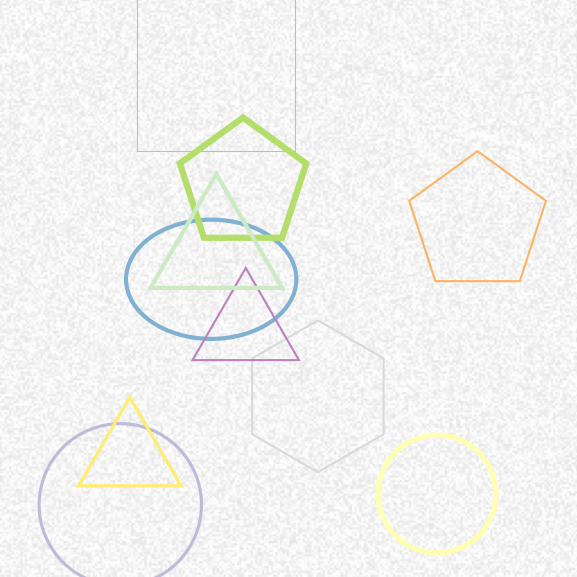[{"shape": "square", "thickness": 0.5, "radius": 0.68, "center": [0.374, 0.874]}, {"shape": "circle", "thickness": 2.5, "radius": 0.51, "center": [0.757, 0.144]}, {"shape": "circle", "thickness": 1.5, "radius": 0.7, "center": [0.208, 0.125]}, {"shape": "oval", "thickness": 2, "radius": 0.74, "center": [0.366, 0.516]}, {"shape": "pentagon", "thickness": 1, "radius": 0.62, "center": [0.827, 0.613]}, {"shape": "pentagon", "thickness": 3, "radius": 0.58, "center": [0.421, 0.681]}, {"shape": "hexagon", "thickness": 1, "radius": 0.66, "center": [0.55, 0.313]}, {"shape": "triangle", "thickness": 1, "radius": 0.53, "center": [0.426, 0.429]}, {"shape": "triangle", "thickness": 2, "radius": 0.66, "center": [0.375, 0.566]}, {"shape": "triangle", "thickness": 1.5, "radius": 0.51, "center": [0.225, 0.209]}]